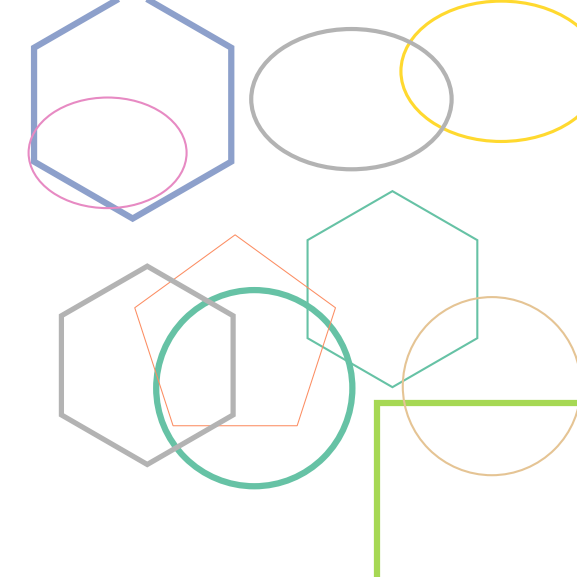[{"shape": "hexagon", "thickness": 1, "radius": 0.85, "center": [0.68, 0.498]}, {"shape": "circle", "thickness": 3, "radius": 0.85, "center": [0.44, 0.327]}, {"shape": "pentagon", "thickness": 0.5, "radius": 0.91, "center": [0.407, 0.41]}, {"shape": "hexagon", "thickness": 3, "radius": 0.99, "center": [0.23, 0.818]}, {"shape": "oval", "thickness": 1, "radius": 0.68, "center": [0.186, 0.735]}, {"shape": "square", "thickness": 3, "radius": 0.96, "center": [0.845, 0.11]}, {"shape": "oval", "thickness": 1.5, "radius": 0.87, "center": [0.868, 0.876]}, {"shape": "circle", "thickness": 1, "radius": 0.77, "center": [0.852, 0.33]}, {"shape": "oval", "thickness": 2, "radius": 0.87, "center": [0.609, 0.827]}, {"shape": "hexagon", "thickness": 2.5, "radius": 0.86, "center": [0.255, 0.367]}]